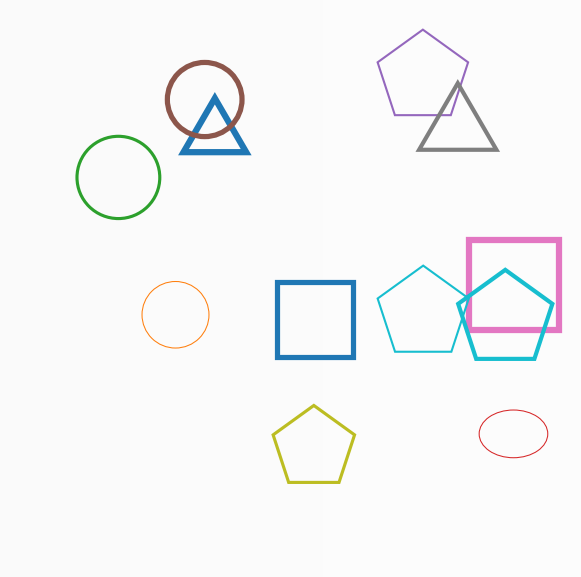[{"shape": "triangle", "thickness": 3, "radius": 0.31, "center": [0.37, 0.767]}, {"shape": "square", "thickness": 2.5, "radius": 0.33, "center": [0.542, 0.445]}, {"shape": "circle", "thickness": 0.5, "radius": 0.29, "center": [0.302, 0.454]}, {"shape": "circle", "thickness": 1.5, "radius": 0.36, "center": [0.204, 0.692]}, {"shape": "oval", "thickness": 0.5, "radius": 0.3, "center": [0.883, 0.248]}, {"shape": "pentagon", "thickness": 1, "radius": 0.41, "center": [0.728, 0.866]}, {"shape": "circle", "thickness": 2.5, "radius": 0.32, "center": [0.352, 0.827]}, {"shape": "square", "thickness": 3, "radius": 0.39, "center": [0.884, 0.506]}, {"shape": "triangle", "thickness": 2, "radius": 0.38, "center": [0.788, 0.778]}, {"shape": "pentagon", "thickness": 1.5, "radius": 0.37, "center": [0.54, 0.223]}, {"shape": "pentagon", "thickness": 1, "radius": 0.41, "center": [0.728, 0.457]}, {"shape": "pentagon", "thickness": 2, "radius": 0.43, "center": [0.869, 0.447]}]